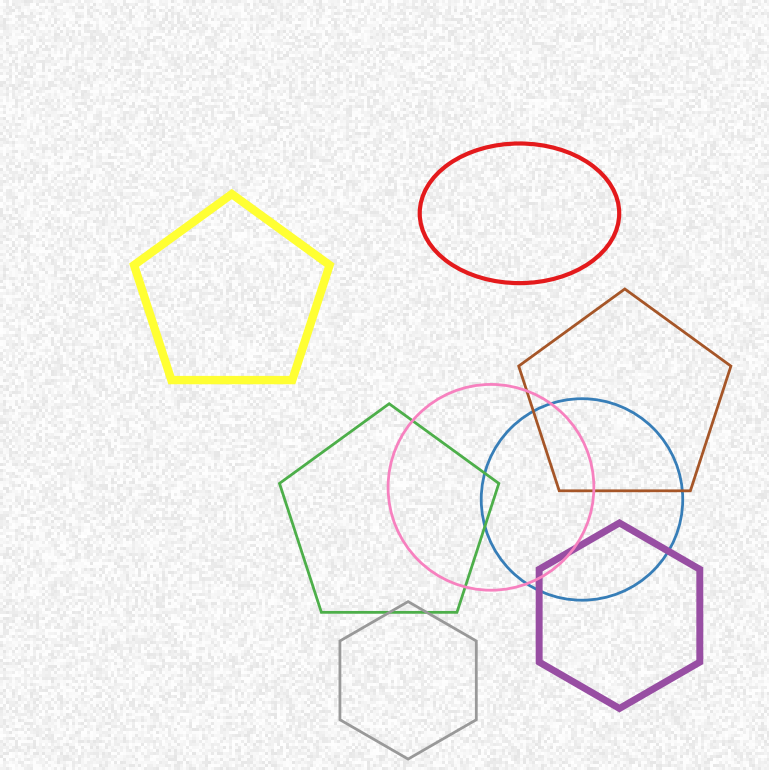[{"shape": "oval", "thickness": 1.5, "radius": 0.65, "center": [0.675, 0.723]}, {"shape": "circle", "thickness": 1, "radius": 0.65, "center": [0.756, 0.351]}, {"shape": "pentagon", "thickness": 1, "radius": 0.75, "center": [0.505, 0.326]}, {"shape": "hexagon", "thickness": 2.5, "radius": 0.6, "center": [0.805, 0.2]}, {"shape": "pentagon", "thickness": 3, "radius": 0.67, "center": [0.301, 0.614]}, {"shape": "pentagon", "thickness": 1, "radius": 0.72, "center": [0.811, 0.48]}, {"shape": "circle", "thickness": 1, "radius": 0.67, "center": [0.638, 0.367]}, {"shape": "hexagon", "thickness": 1, "radius": 0.51, "center": [0.53, 0.116]}]